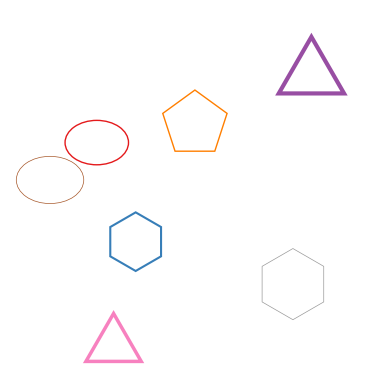[{"shape": "oval", "thickness": 1, "radius": 0.41, "center": [0.251, 0.63]}, {"shape": "hexagon", "thickness": 1.5, "radius": 0.38, "center": [0.352, 0.372]}, {"shape": "triangle", "thickness": 3, "radius": 0.49, "center": [0.809, 0.806]}, {"shape": "pentagon", "thickness": 1, "radius": 0.44, "center": [0.506, 0.678]}, {"shape": "oval", "thickness": 0.5, "radius": 0.44, "center": [0.13, 0.533]}, {"shape": "triangle", "thickness": 2.5, "radius": 0.41, "center": [0.295, 0.103]}, {"shape": "hexagon", "thickness": 0.5, "radius": 0.46, "center": [0.761, 0.262]}]